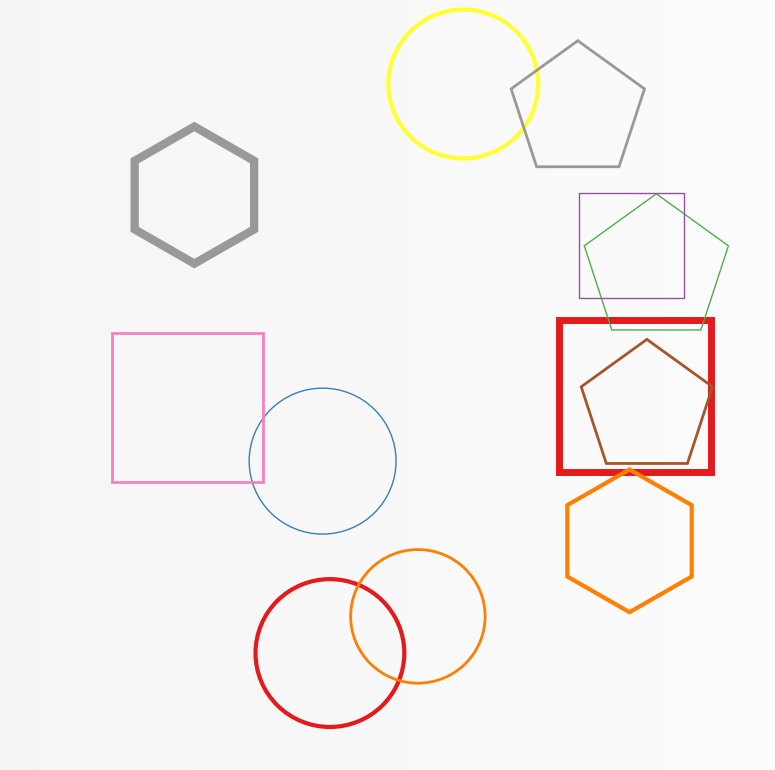[{"shape": "square", "thickness": 2.5, "radius": 0.49, "center": [0.819, 0.485]}, {"shape": "circle", "thickness": 1.5, "radius": 0.48, "center": [0.426, 0.152]}, {"shape": "circle", "thickness": 0.5, "radius": 0.47, "center": [0.416, 0.401]}, {"shape": "pentagon", "thickness": 0.5, "radius": 0.49, "center": [0.847, 0.651]}, {"shape": "square", "thickness": 0.5, "radius": 0.34, "center": [0.815, 0.681]}, {"shape": "hexagon", "thickness": 1.5, "radius": 0.46, "center": [0.812, 0.298]}, {"shape": "circle", "thickness": 1, "radius": 0.43, "center": [0.539, 0.2]}, {"shape": "circle", "thickness": 1.5, "radius": 0.48, "center": [0.598, 0.891]}, {"shape": "pentagon", "thickness": 1, "radius": 0.45, "center": [0.835, 0.47]}, {"shape": "square", "thickness": 1, "radius": 0.49, "center": [0.242, 0.471]}, {"shape": "pentagon", "thickness": 1, "radius": 0.45, "center": [0.746, 0.857]}, {"shape": "hexagon", "thickness": 3, "radius": 0.45, "center": [0.251, 0.747]}]